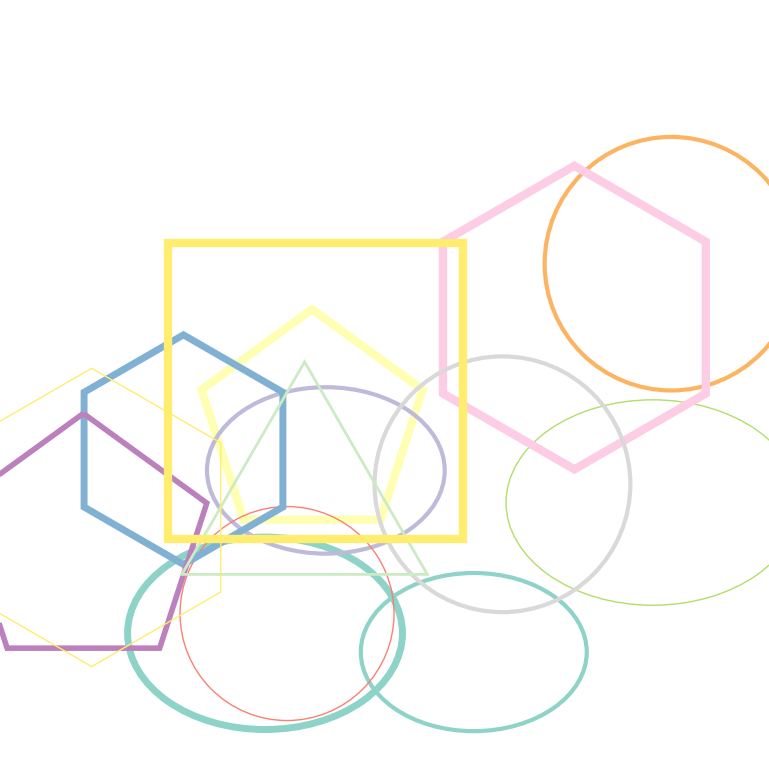[{"shape": "oval", "thickness": 1.5, "radius": 0.73, "center": [0.615, 0.153]}, {"shape": "oval", "thickness": 2.5, "radius": 0.89, "center": [0.344, 0.178]}, {"shape": "pentagon", "thickness": 3, "radius": 0.75, "center": [0.405, 0.447]}, {"shape": "oval", "thickness": 1.5, "radius": 0.77, "center": [0.423, 0.389]}, {"shape": "circle", "thickness": 0.5, "radius": 0.69, "center": [0.373, 0.203]}, {"shape": "hexagon", "thickness": 2.5, "radius": 0.75, "center": [0.238, 0.416]}, {"shape": "circle", "thickness": 1.5, "radius": 0.82, "center": [0.872, 0.658]}, {"shape": "oval", "thickness": 0.5, "radius": 0.95, "center": [0.848, 0.347]}, {"shape": "hexagon", "thickness": 3, "radius": 0.99, "center": [0.746, 0.588]}, {"shape": "circle", "thickness": 1.5, "radius": 0.83, "center": [0.653, 0.371]}, {"shape": "pentagon", "thickness": 2, "radius": 0.84, "center": [0.108, 0.295]}, {"shape": "triangle", "thickness": 1, "radius": 0.92, "center": [0.396, 0.346]}, {"shape": "square", "thickness": 3, "radius": 0.96, "center": [0.41, 0.492]}, {"shape": "hexagon", "thickness": 0.5, "radius": 0.97, "center": [0.119, 0.328]}]